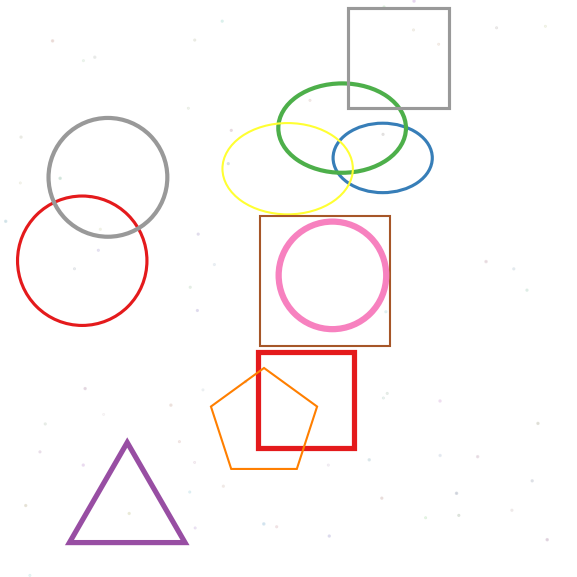[{"shape": "circle", "thickness": 1.5, "radius": 0.56, "center": [0.142, 0.548]}, {"shape": "square", "thickness": 2.5, "radius": 0.42, "center": [0.53, 0.307]}, {"shape": "oval", "thickness": 1.5, "radius": 0.43, "center": [0.663, 0.726]}, {"shape": "oval", "thickness": 2, "radius": 0.55, "center": [0.592, 0.777]}, {"shape": "triangle", "thickness": 2.5, "radius": 0.58, "center": [0.22, 0.117]}, {"shape": "pentagon", "thickness": 1, "radius": 0.48, "center": [0.457, 0.265]}, {"shape": "oval", "thickness": 1, "radius": 0.56, "center": [0.498, 0.707]}, {"shape": "square", "thickness": 1, "radius": 0.56, "center": [0.562, 0.512]}, {"shape": "circle", "thickness": 3, "radius": 0.47, "center": [0.576, 0.522]}, {"shape": "circle", "thickness": 2, "radius": 0.51, "center": [0.187, 0.692]}, {"shape": "square", "thickness": 1.5, "radius": 0.44, "center": [0.69, 0.899]}]